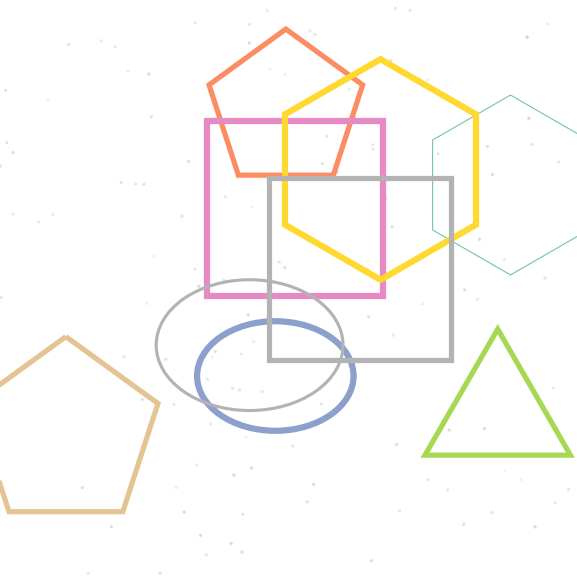[{"shape": "hexagon", "thickness": 0.5, "radius": 0.78, "center": [0.884, 0.679]}, {"shape": "pentagon", "thickness": 2.5, "radius": 0.7, "center": [0.495, 0.809]}, {"shape": "oval", "thickness": 3, "radius": 0.68, "center": [0.477, 0.348]}, {"shape": "square", "thickness": 3, "radius": 0.76, "center": [0.511, 0.638]}, {"shape": "triangle", "thickness": 2.5, "radius": 0.73, "center": [0.862, 0.284]}, {"shape": "hexagon", "thickness": 3, "radius": 0.96, "center": [0.659, 0.706]}, {"shape": "pentagon", "thickness": 2.5, "radius": 0.84, "center": [0.114, 0.249]}, {"shape": "oval", "thickness": 1.5, "radius": 0.81, "center": [0.432, 0.402]}, {"shape": "square", "thickness": 2.5, "radius": 0.79, "center": [0.623, 0.533]}]